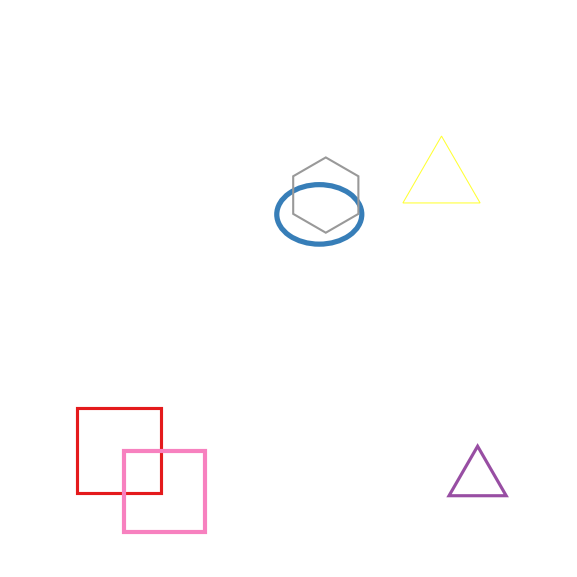[{"shape": "square", "thickness": 1.5, "radius": 0.37, "center": [0.206, 0.218]}, {"shape": "oval", "thickness": 2.5, "radius": 0.37, "center": [0.553, 0.628]}, {"shape": "triangle", "thickness": 1.5, "radius": 0.29, "center": [0.827, 0.169]}, {"shape": "triangle", "thickness": 0.5, "radius": 0.39, "center": [0.765, 0.686]}, {"shape": "square", "thickness": 2, "radius": 0.35, "center": [0.285, 0.149]}, {"shape": "hexagon", "thickness": 1, "radius": 0.33, "center": [0.564, 0.661]}]